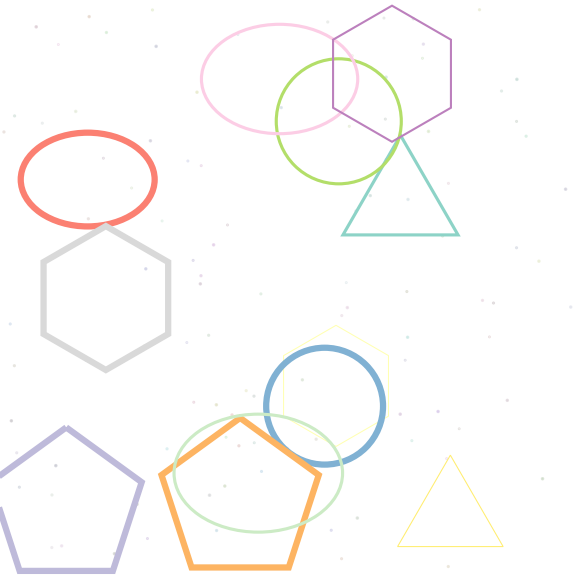[{"shape": "triangle", "thickness": 1.5, "radius": 0.58, "center": [0.693, 0.65]}, {"shape": "hexagon", "thickness": 0.5, "radius": 0.52, "center": [0.582, 0.331]}, {"shape": "pentagon", "thickness": 3, "radius": 0.69, "center": [0.115, 0.122]}, {"shape": "oval", "thickness": 3, "radius": 0.58, "center": [0.152, 0.688]}, {"shape": "circle", "thickness": 3, "radius": 0.51, "center": [0.562, 0.296]}, {"shape": "pentagon", "thickness": 3, "radius": 0.72, "center": [0.416, 0.132]}, {"shape": "circle", "thickness": 1.5, "radius": 0.54, "center": [0.587, 0.789]}, {"shape": "oval", "thickness": 1.5, "radius": 0.68, "center": [0.484, 0.862]}, {"shape": "hexagon", "thickness": 3, "radius": 0.62, "center": [0.183, 0.483]}, {"shape": "hexagon", "thickness": 1, "radius": 0.59, "center": [0.679, 0.871]}, {"shape": "oval", "thickness": 1.5, "radius": 0.73, "center": [0.447, 0.18]}, {"shape": "triangle", "thickness": 0.5, "radius": 0.53, "center": [0.78, 0.105]}]